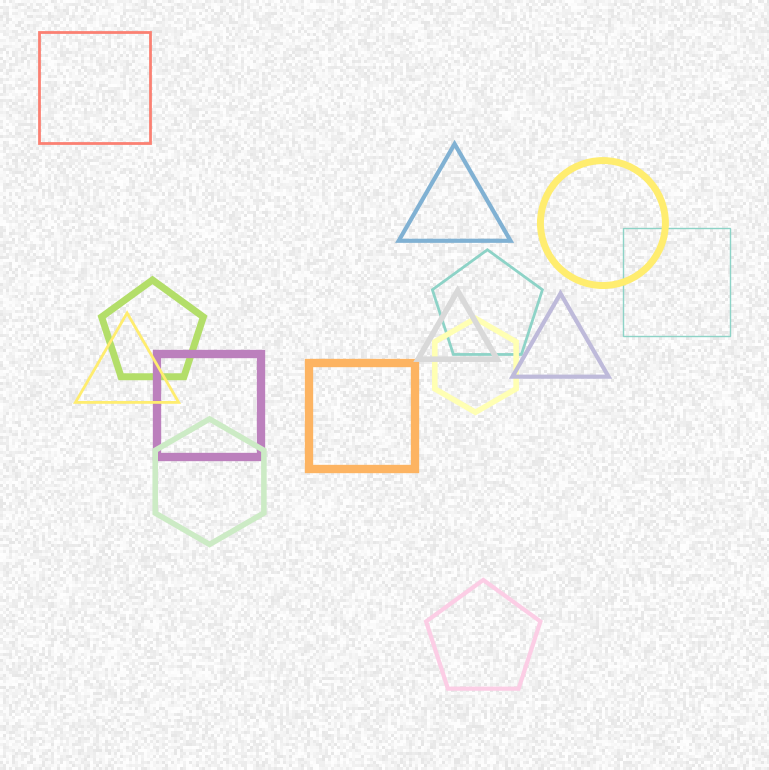[{"shape": "pentagon", "thickness": 1, "radius": 0.38, "center": [0.633, 0.6]}, {"shape": "square", "thickness": 0.5, "radius": 0.35, "center": [0.879, 0.633]}, {"shape": "hexagon", "thickness": 2, "radius": 0.3, "center": [0.617, 0.526]}, {"shape": "triangle", "thickness": 1.5, "radius": 0.36, "center": [0.728, 0.547]}, {"shape": "square", "thickness": 1, "radius": 0.36, "center": [0.122, 0.886]}, {"shape": "triangle", "thickness": 1.5, "radius": 0.42, "center": [0.59, 0.729]}, {"shape": "square", "thickness": 3, "radius": 0.34, "center": [0.47, 0.46]}, {"shape": "pentagon", "thickness": 2.5, "radius": 0.35, "center": [0.198, 0.567]}, {"shape": "pentagon", "thickness": 1.5, "radius": 0.39, "center": [0.628, 0.169]}, {"shape": "triangle", "thickness": 2, "radius": 0.3, "center": [0.594, 0.563]}, {"shape": "square", "thickness": 3, "radius": 0.34, "center": [0.272, 0.474]}, {"shape": "hexagon", "thickness": 2, "radius": 0.41, "center": [0.272, 0.374]}, {"shape": "circle", "thickness": 2.5, "radius": 0.41, "center": [0.783, 0.71]}, {"shape": "triangle", "thickness": 1, "radius": 0.39, "center": [0.165, 0.516]}]